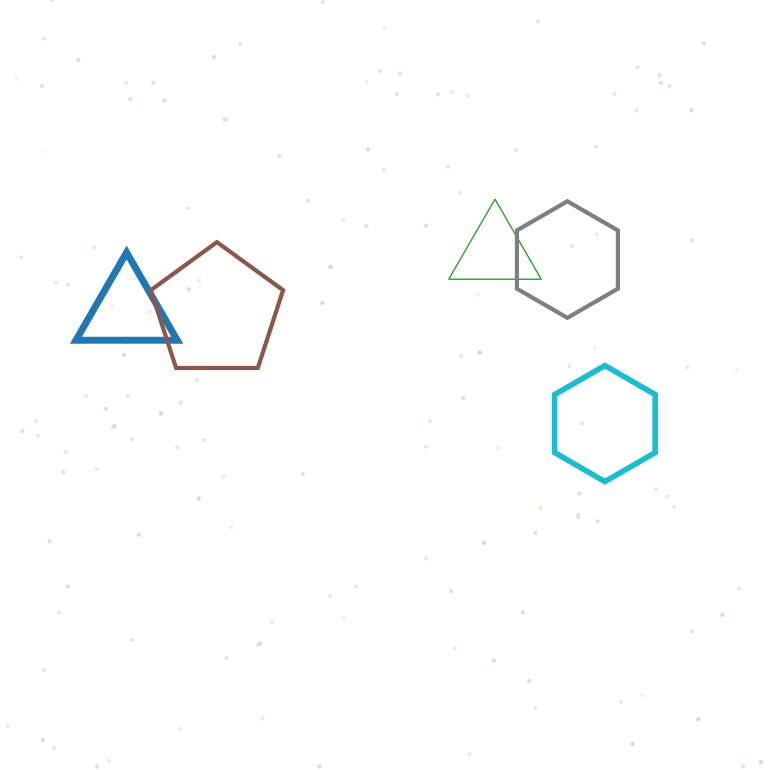[{"shape": "triangle", "thickness": 2.5, "radius": 0.38, "center": [0.164, 0.596]}, {"shape": "triangle", "thickness": 0.5, "radius": 0.35, "center": [0.643, 0.672]}, {"shape": "pentagon", "thickness": 1.5, "radius": 0.45, "center": [0.282, 0.595]}, {"shape": "hexagon", "thickness": 1.5, "radius": 0.38, "center": [0.737, 0.663]}, {"shape": "hexagon", "thickness": 2, "radius": 0.38, "center": [0.786, 0.45]}]